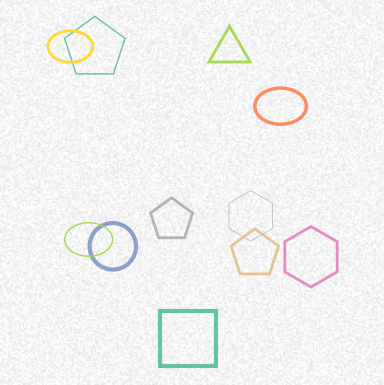[{"shape": "square", "thickness": 3, "radius": 0.36, "center": [0.489, 0.121]}, {"shape": "pentagon", "thickness": 1, "radius": 0.41, "center": [0.246, 0.875]}, {"shape": "oval", "thickness": 2.5, "radius": 0.34, "center": [0.729, 0.724]}, {"shape": "circle", "thickness": 3, "radius": 0.3, "center": [0.293, 0.36]}, {"shape": "hexagon", "thickness": 2, "radius": 0.39, "center": [0.808, 0.333]}, {"shape": "triangle", "thickness": 2, "radius": 0.31, "center": [0.596, 0.87]}, {"shape": "oval", "thickness": 1, "radius": 0.31, "center": [0.23, 0.378]}, {"shape": "oval", "thickness": 2, "radius": 0.29, "center": [0.183, 0.879]}, {"shape": "pentagon", "thickness": 2, "radius": 0.32, "center": [0.662, 0.341]}, {"shape": "hexagon", "thickness": 0.5, "radius": 0.33, "center": [0.651, 0.439]}, {"shape": "pentagon", "thickness": 2, "radius": 0.29, "center": [0.446, 0.429]}]